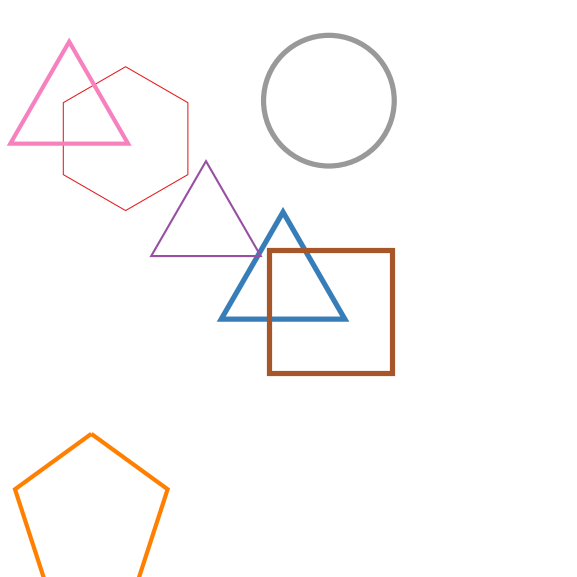[{"shape": "hexagon", "thickness": 0.5, "radius": 0.62, "center": [0.217, 0.759]}, {"shape": "triangle", "thickness": 2.5, "radius": 0.62, "center": [0.49, 0.508]}, {"shape": "triangle", "thickness": 1, "radius": 0.55, "center": [0.357, 0.611]}, {"shape": "pentagon", "thickness": 2, "radius": 0.69, "center": [0.158, 0.109]}, {"shape": "square", "thickness": 2.5, "radius": 0.53, "center": [0.572, 0.46]}, {"shape": "triangle", "thickness": 2, "radius": 0.59, "center": [0.12, 0.809]}, {"shape": "circle", "thickness": 2.5, "radius": 0.57, "center": [0.57, 0.825]}]